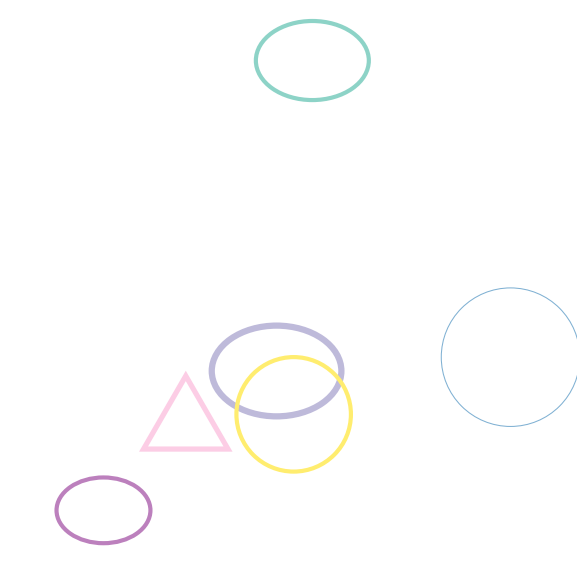[{"shape": "oval", "thickness": 2, "radius": 0.49, "center": [0.541, 0.894]}, {"shape": "oval", "thickness": 3, "radius": 0.56, "center": [0.479, 0.357]}, {"shape": "circle", "thickness": 0.5, "radius": 0.6, "center": [0.884, 0.381]}, {"shape": "triangle", "thickness": 2.5, "radius": 0.42, "center": [0.322, 0.264]}, {"shape": "oval", "thickness": 2, "radius": 0.41, "center": [0.179, 0.115]}, {"shape": "circle", "thickness": 2, "radius": 0.5, "center": [0.509, 0.282]}]